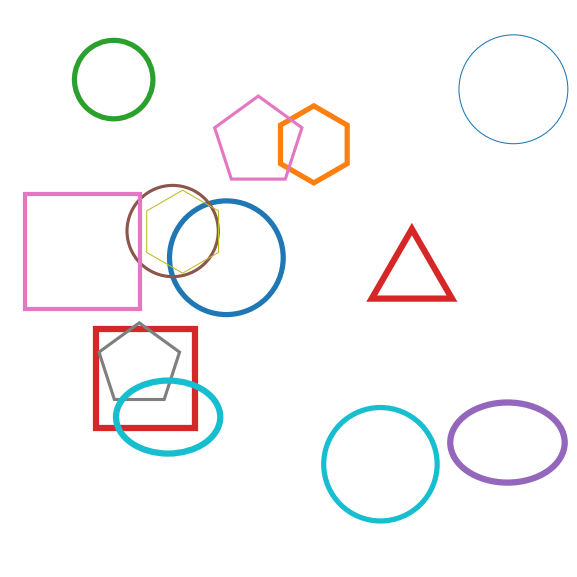[{"shape": "circle", "thickness": 0.5, "radius": 0.47, "center": [0.889, 0.845]}, {"shape": "circle", "thickness": 2.5, "radius": 0.49, "center": [0.392, 0.553]}, {"shape": "hexagon", "thickness": 2.5, "radius": 0.33, "center": [0.543, 0.749]}, {"shape": "circle", "thickness": 2.5, "radius": 0.34, "center": [0.197, 0.861]}, {"shape": "triangle", "thickness": 3, "radius": 0.4, "center": [0.713, 0.522]}, {"shape": "square", "thickness": 3, "radius": 0.43, "center": [0.253, 0.344]}, {"shape": "oval", "thickness": 3, "radius": 0.5, "center": [0.879, 0.233]}, {"shape": "circle", "thickness": 1.5, "radius": 0.4, "center": [0.299, 0.599]}, {"shape": "pentagon", "thickness": 1.5, "radius": 0.4, "center": [0.447, 0.753]}, {"shape": "square", "thickness": 2, "radius": 0.5, "center": [0.142, 0.564]}, {"shape": "pentagon", "thickness": 1.5, "radius": 0.37, "center": [0.241, 0.367]}, {"shape": "hexagon", "thickness": 0.5, "radius": 0.36, "center": [0.316, 0.598]}, {"shape": "circle", "thickness": 2.5, "radius": 0.49, "center": [0.659, 0.195]}, {"shape": "oval", "thickness": 3, "radius": 0.45, "center": [0.291, 0.277]}]